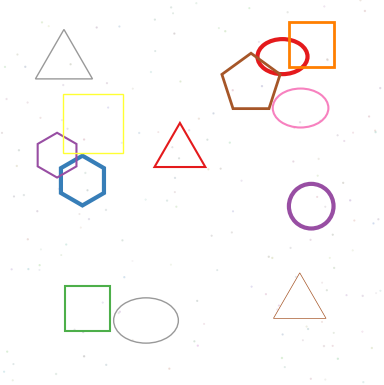[{"shape": "triangle", "thickness": 1.5, "radius": 0.38, "center": [0.467, 0.604]}, {"shape": "oval", "thickness": 3, "radius": 0.33, "center": [0.734, 0.853]}, {"shape": "hexagon", "thickness": 3, "radius": 0.32, "center": [0.214, 0.531]}, {"shape": "square", "thickness": 1.5, "radius": 0.29, "center": [0.226, 0.198]}, {"shape": "hexagon", "thickness": 1.5, "radius": 0.29, "center": [0.148, 0.597]}, {"shape": "circle", "thickness": 3, "radius": 0.29, "center": [0.808, 0.464]}, {"shape": "square", "thickness": 2, "radius": 0.29, "center": [0.809, 0.884]}, {"shape": "square", "thickness": 1, "radius": 0.39, "center": [0.242, 0.679]}, {"shape": "triangle", "thickness": 0.5, "radius": 0.39, "center": [0.779, 0.212]}, {"shape": "pentagon", "thickness": 2, "radius": 0.4, "center": [0.652, 0.782]}, {"shape": "oval", "thickness": 1.5, "radius": 0.36, "center": [0.781, 0.719]}, {"shape": "triangle", "thickness": 1, "radius": 0.43, "center": [0.166, 0.838]}, {"shape": "oval", "thickness": 1, "radius": 0.42, "center": [0.379, 0.168]}]